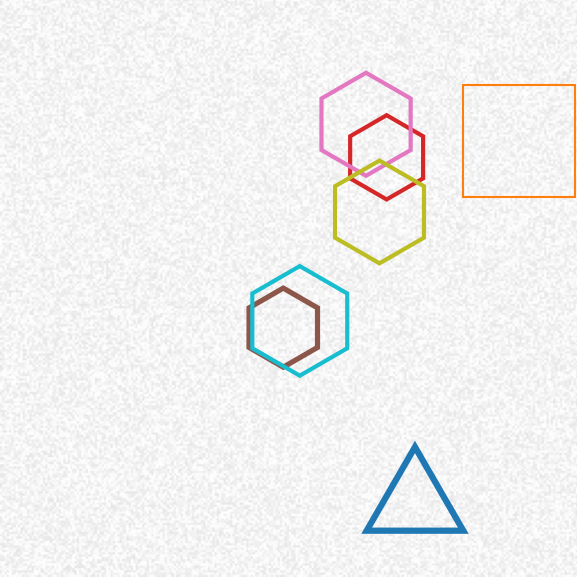[{"shape": "triangle", "thickness": 3, "radius": 0.48, "center": [0.719, 0.128]}, {"shape": "square", "thickness": 1, "radius": 0.48, "center": [0.898, 0.755]}, {"shape": "hexagon", "thickness": 2, "radius": 0.36, "center": [0.669, 0.727]}, {"shape": "hexagon", "thickness": 2.5, "radius": 0.34, "center": [0.491, 0.432]}, {"shape": "hexagon", "thickness": 2, "radius": 0.45, "center": [0.634, 0.784]}, {"shape": "hexagon", "thickness": 2, "radius": 0.44, "center": [0.657, 0.632]}, {"shape": "hexagon", "thickness": 2, "radius": 0.47, "center": [0.519, 0.443]}]